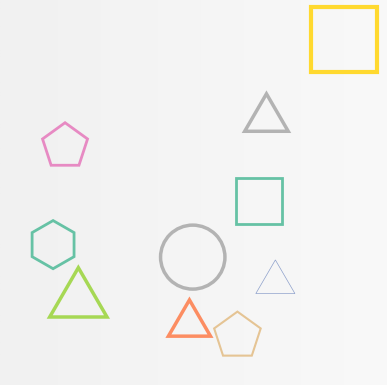[{"shape": "square", "thickness": 2, "radius": 0.3, "center": [0.669, 0.477]}, {"shape": "hexagon", "thickness": 2, "radius": 0.31, "center": [0.137, 0.365]}, {"shape": "triangle", "thickness": 2.5, "radius": 0.31, "center": [0.489, 0.158]}, {"shape": "triangle", "thickness": 0.5, "radius": 0.29, "center": [0.711, 0.267]}, {"shape": "pentagon", "thickness": 2, "radius": 0.31, "center": [0.168, 0.62]}, {"shape": "triangle", "thickness": 2.5, "radius": 0.43, "center": [0.202, 0.219]}, {"shape": "square", "thickness": 3, "radius": 0.42, "center": [0.888, 0.897]}, {"shape": "pentagon", "thickness": 1.5, "radius": 0.32, "center": [0.613, 0.127]}, {"shape": "triangle", "thickness": 2.5, "radius": 0.32, "center": [0.688, 0.691]}, {"shape": "circle", "thickness": 2.5, "radius": 0.42, "center": [0.497, 0.332]}]